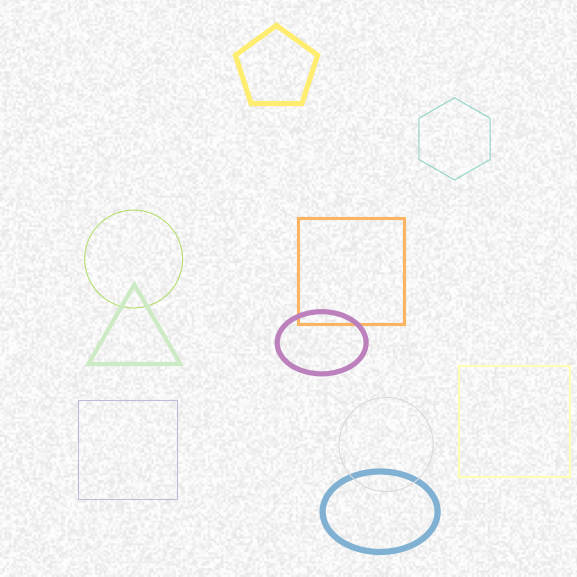[{"shape": "hexagon", "thickness": 0.5, "radius": 0.36, "center": [0.787, 0.759]}, {"shape": "square", "thickness": 1, "radius": 0.48, "center": [0.89, 0.269]}, {"shape": "square", "thickness": 0.5, "radius": 0.43, "center": [0.221, 0.221]}, {"shape": "oval", "thickness": 3, "radius": 0.5, "center": [0.658, 0.113]}, {"shape": "square", "thickness": 1.5, "radius": 0.46, "center": [0.608, 0.53]}, {"shape": "circle", "thickness": 0.5, "radius": 0.42, "center": [0.231, 0.551]}, {"shape": "circle", "thickness": 0.5, "radius": 0.41, "center": [0.669, 0.229]}, {"shape": "oval", "thickness": 2.5, "radius": 0.38, "center": [0.557, 0.406]}, {"shape": "triangle", "thickness": 2, "radius": 0.46, "center": [0.233, 0.415]}, {"shape": "pentagon", "thickness": 2.5, "radius": 0.37, "center": [0.479, 0.88]}]